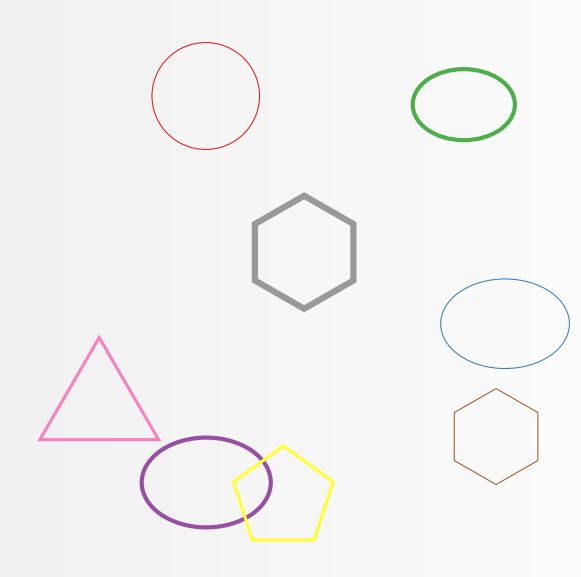[{"shape": "circle", "thickness": 0.5, "radius": 0.46, "center": [0.354, 0.833]}, {"shape": "oval", "thickness": 0.5, "radius": 0.55, "center": [0.869, 0.439]}, {"shape": "oval", "thickness": 2, "radius": 0.44, "center": [0.798, 0.818]}, {"shape": "oval", "thickness": 2, "radius": 0.56, "center": [0.355, 0.164]}, {"shape": "pentagon", "thickness": 1.5, "radius": 0.45, "center": [0.487, 0.137]}, {"shape": "hexagon", "thickness": 0.5, "radius": 0.42, "center": [0.853, 0.243]}, {"shape": "triangle", "thickness": 1.5, "radius": 0.59, "center": [0.171, 0.297]}, {"shape": "hexagon", "thickness": 3, "radius": 0.49, "center": [0.523, 0.562]}]